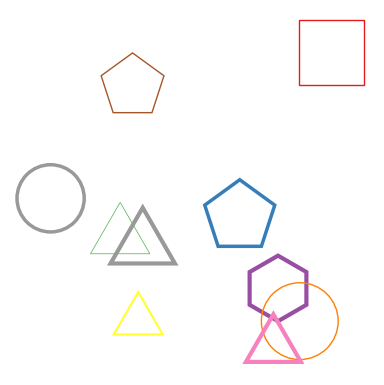[{"shape": "square", "thickness": 1, "radius": 0.42, "center": [0.86, 0.864]}, {"shape": "pentagon", "thickness": 2.5, "radius": 0.48, "center": [0.623, 0.438]}, {"shape": "triangle", "thickness": 0.5, "radius": 0.45, "center": [0.312, 0.385]}, {"shape": "hexagon", "thickness": 3, "radius": 0.43, "center": [0.722, 0.251]}, {"shape": "circle", "thickness": 1, "radius": 0.5, "center": [0.779, 0.166]}, {"shape": "triangle", "thickness": 1.5, "radius": 0.37, "center": [0.359, 0.168]}, {"shape": "pentagon", "thickness": 1, "radius": 0.43, "center": [0.344, 0.777]}, {"shape": "triangle", "thickness": 3, "radius": 0.41, "center": [0.71, 0.101]}, {"shape": "triangle", "thickness": 3, "radius": 0.48, "center": [0.371, 0.364]}, {"shape": "circle", "thickness": 2.5, "radius": 0.44, "center": [0.131, 0.485]}]